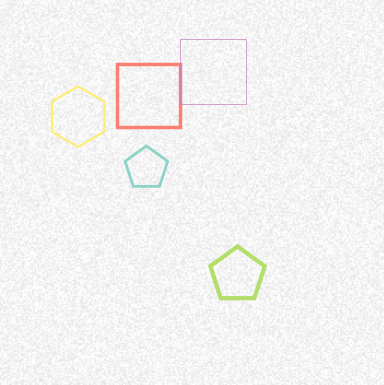[{"shape": "pentagon", "thickness": 2, "radius": 0.29, "center": [0.38, 0.563]}, {"shape": "square", "thickness": 2.5, "radius": 0.41, "center": [0.386, 0.753]}, {"shape": "pentagon", "thickness": 3, "radius": 0.37, "center": [0.617, 0.286]}, {"shape": "square", "thickness": 0.5, "radius": 0.43, "center": [0.553, 0.814]}, {"shape": "hexagon", "thickness": 1.5, "radius": 0.39, "center": [0.203, 0.697]}]